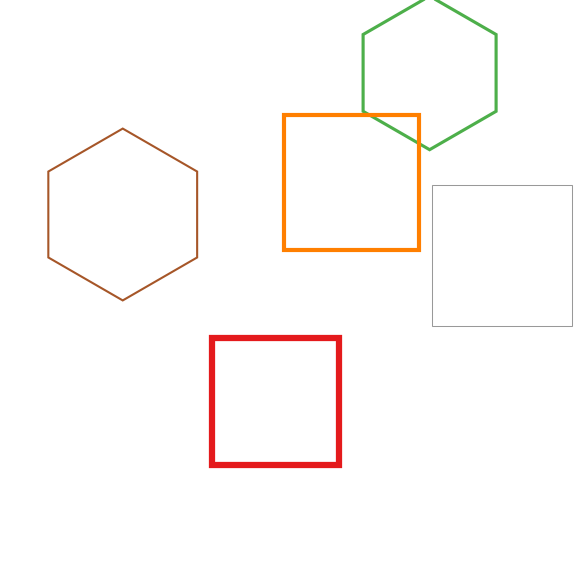[{"shape": "square", "thickness": 3, "radius": 0.55, "center": [0.477, 0.304]}, {"shape": "hexagon", "thickness": 1.5, "radius": 0.66, "center": [0.744, 0.873]}, {"shape": "square", "thickness": 2, "radius": 0.58, "center": [0.609, 0.682]}, {"shape": "hexagon", "thickness": 1, "radius": 0.74, "center": [0.213, 0.628]}, {"shape": "square", "thickness": 0.5, "radius": 0.61, "center": [0.869, 0.556]}]